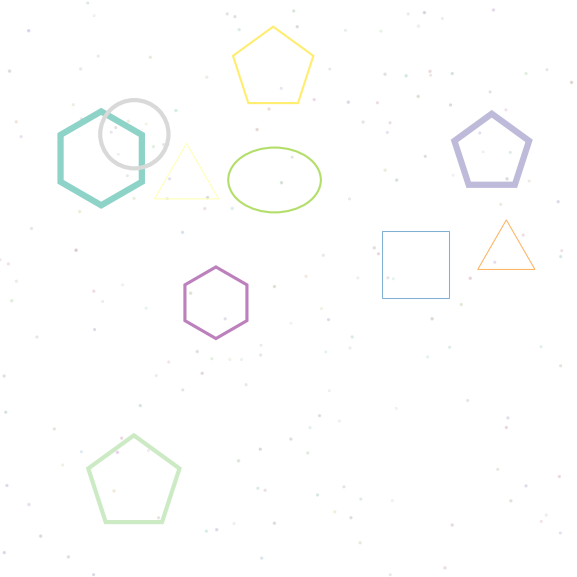[{"shape": "hexagon", "thickness": 3, "radius": 0.41, "center": [0.175, 0.725]}, {"shape": "triangle", "thickness": 0.5, "radius": 0.32, "center": [0.323, 0.687]}, {"shape": "pentagon", "thickness": 3, "radius": 0.34, "center": [0.852, 0.734]}, {"shape": "square", "thickness": 0.5, "radius": 0.29, "center": [0.719, 0.541]}, {"shape": "triangle", "thickness": 0.5, "radius": 0.29, "center": [0.877, 0.561]}, {"shape": "oval", "thickness": 1, "radius": 0.4, "center": [0.475, 0.687]}, {"shape": "circle", "thickness": 2, "radius": 0.3, "center": [0.233, 0.767]}, {"shape": "hexagon", "thickness": 1.5, "radius": 0.31, "center": [0.374, 0.475]}, {"shape": "pentagon", "thickness": 2, "radius": 0.42, "center": [0.232, 0.162]}, {"shape": "pentagon", "thickness": 1, "radius": 0.37, "center": [0.473, 0.88]}]